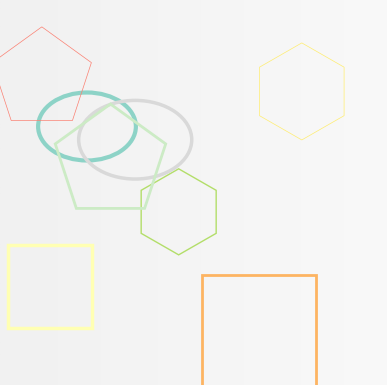[{"shape": "oval", "thickness": 3, "radius": 0.63, "center": [0.225, 0.671]}, {"shape": "square", "thickness": 2.5, "radius": 0.54, "center": [0.129, 0.256]}, {"shape": "pentagon", "thickness": 0.5, "radius": 0.67, "center": [0.108, 0.796]}, {"shape": "square", "thickness": 2, "radius": 0.74, "center": [0.668, 0.138]}, {"shape": "hexagon", "thickness": 1, "radius": 0.56, "center": [0.461, 0.45]}, {"shape": "oval", "thickness": 2.5, "radius": 0.73, "center": [0.349, 0.637]}, {"shape": "pentagon", "thickness": 2, "radius": 0.75, "center": [0.285, 0.58]}, {"shape": "hexagon", "thickness": 0.5, "radius": 0.63, "center": [0.779, 0.763]}]